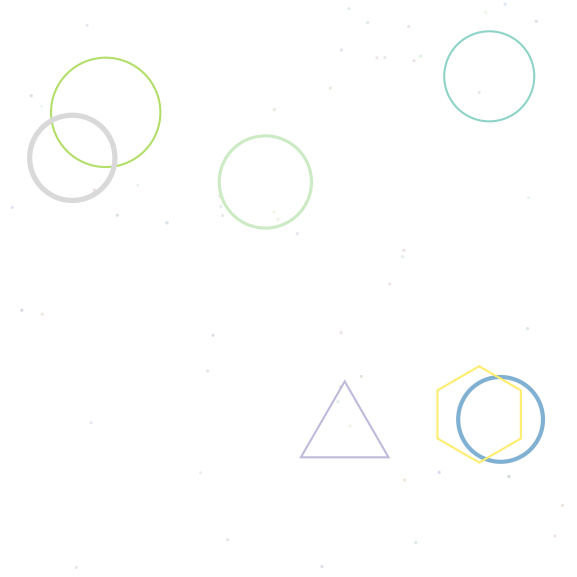[{"shape": "circle", "thickness": 1, "radius": 0.39, "center": [0.847, 0.867]}, {"shape": "triangle", "thickness": 1, "radius": 0.44, "center": [0.597, 0.251]}, {"shape": "circle", "thickness": 2, "radius": 0.37, "center": [0.867, 0.273]}, {"shape": "circle", "thickness": 1, "radius": 0.47, "center": [0.183, 0.805]}, {"shape": "circle", "thickness": 2.5, "radius": 0.37, "center": [0.125, 0.726]}, {"shape": "circle", "thickness": 1.5, "radius": 0.4, "center": [0.459, 0.684]}, {"shape": "hexagon", "thickness": 1, "radius": 0.42, "center": [0.83, 0.282]}]